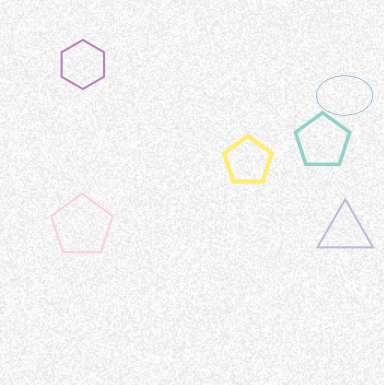[{"shape": "pentagon", "thickness": 2.5, "radius": 0.37, "center": [0.838, 0.633]}, {"shape": "triangle", "thickness": 1.5, "radius": 0.42, "center": [0.897, 0.399]}, {"shape": "oval", "thickness": 0.5, "radius": 0.37, "center": [0.895, 0.752]}, {"shape": "pentagon", "thickness": 1.5, "radius": 0.42, "center": [0.213, 0.413]}, {"shape": "hexagon", "thickness": 1.5, "radius": 0.32, "center": [0.215, 0.833]}, {"shape": "pentagon", "thickness": 3, "radius": 0.33, "center": [0.644, 0.582]}]